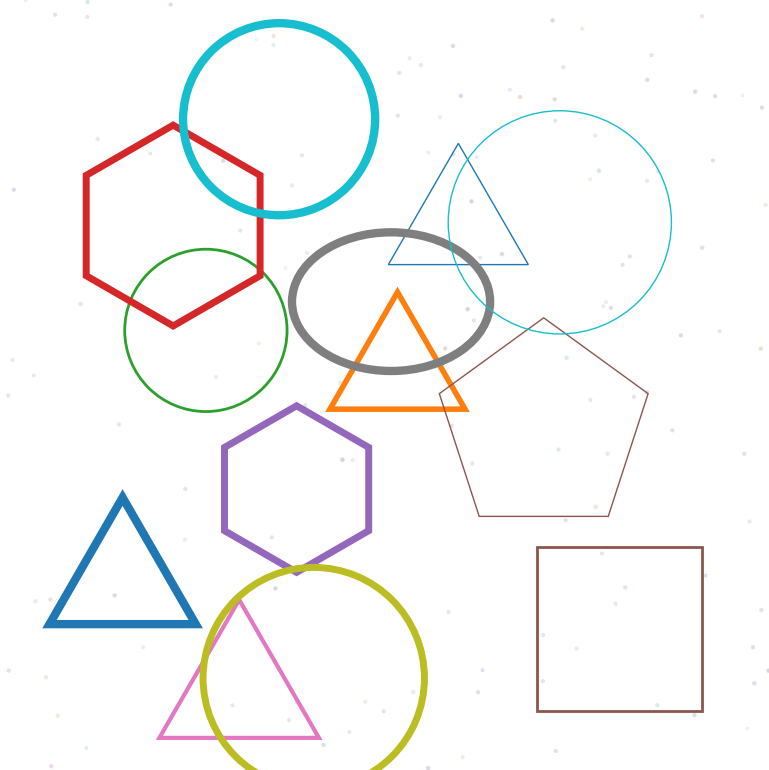[{"shape": "triangle", "thickness": 3, "radius": 0.55, "center": [0.159, 0.244]}, {"shape": "triangle", "thickness": 0.5, "radius": 0.52, "center": [0.595, 0.709]}, {"shape": "triangle", "thickness": 2, "radius": 0.51, "center": [0.516, 0.519]}, {"shape": "circle", "thickness": 1, "radius": 0.53, "center": [0.267, 0.571]}, {"shape": "hexagon", "thickness": 2.5, "radius": 0.65, "center": [0.225, 0.707]}, {"shape": "hexagon", "thickness": 2.5, "radius": 0.54, "center": [0.385, 0.365]}, {"shape": "square", "thickness": 1, "radius": 0.53, "center": [0.805, 0.183]}, {"shape": "pentagon", "thickness": 0.5, "radius": 0.71, "center": [0.706, 0.445]}, {"shape": "triangle", "thickness": 1.5, "radius": 0.6, "center": [0.311, 0.102]}, {"shape": "oval", "thickness": 3, "radius": 0.64, "center": [0.508, 0.608]}, {"shape": "circle", "thickness": 2.5, "radius": 0.72, "center": [0.407, 0.119]}, {"shape": "circle", "thickness": 3, "radius": 0.62, "center": [0.362, 0.845]}, {"shape": "circle", "thickness": 0.5, "radius": 0.72, "center": [0.727, 0.711]}]